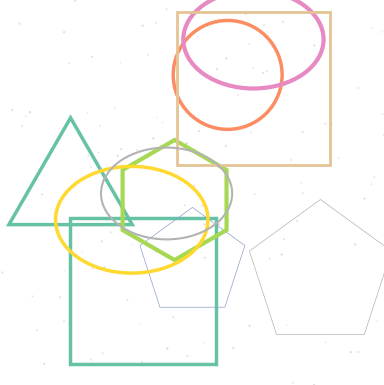[{"shape": "square", "thickness": 2.5, "radius": 0.95, "center": [0.371, 0.245]}, {"shape": "triangle", "thickness": 2.5, "radius": 0.92, "center": [0.183, 0.509]}, {"shape": "circle", "thickness": 2.5, "radius": 0.71, "center": [0.591, 0.805]}, {"shape": "pentagon", "thickness": 0.5, "radius": 0.72, "center": [0.5, 0.318]}, {"shape": "oval", "thickness": 3, "radius": 0.91, "center": [0.658, 0.898]}, {"shape": "hexagon", "thickness": 3, "radius": 0.78, "center": [0.453, 0.48]}, {"shape": "oval", "thickness": 2.5, "radius": 0.99, "center": [0.342, 0.429]}, {"shape": "square", "thickness": 2, "radius": 0.99, "center": [0.659, 0.77]}, {"shape": "oval", "thickness": 1.5, "radius": 0.85, "center": [0.433, 0.497]}, {"shape": "pentagon", "thickness": 0.5, "radius": 0.97, "center": [0.832, 0.288]}]